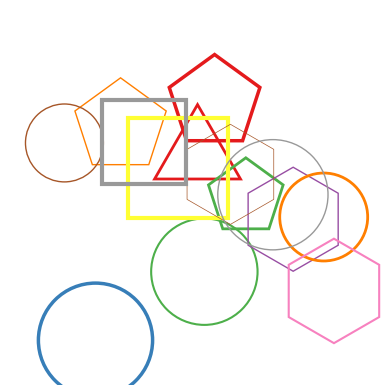[{"shape": "triangle", "thickness": 2, "radius": 0.64, "center": [0.513, 0.599]}, {"shape": "pentagon", "thickness": 2.5, "radius": 0.62, "center": [0.557, 0.735]}, {"shape": "circle", "thickness": 2.5, "radius": 0.74, "center": [0.248, 0.116]}, {"shape": "pentagon", "thickness": 2, "radius": 0.51, "center": [0.638, 0.488]}, {"shape": "circle", "thickness": 1.5, "radius": 0.69, "center": [0.531, 0.294]}, {"shape": "hexagon", "thickness": 1, "radius": 0.68, "center": [0.761, 0.431]}, {"shape": "pentagon", "thickness": 1, "radius": 0.62, "center": [0.313, 0.673]}, {"shape": "circle", "thickness": 2, "radius": 0.57, "center": [0.841, 0.436]}, {"shape": "square", "thickness": 3, "radius": 0.65, "center": [0.461, 0.563]}, {"shape": "hexagon", "thickness": 0.5, "radius": 0.65, "center": [0.598, 0.547]}, {"shape": "circle", "thickness": 1, "radius": 0.51, "center": [0.167, 0.629]}, {"shape": "hexagon", "thickness": 1.5, "radius": 0.68, "center": [0.867, 0.244]}, {"shape": "square", "thickness": 3, "radius": 0.55, "center": [0.375, 0.632]}, {"shape": "circle", "thickness": 1, "radius": 0.72, "center": [0.709, 0.494]}]